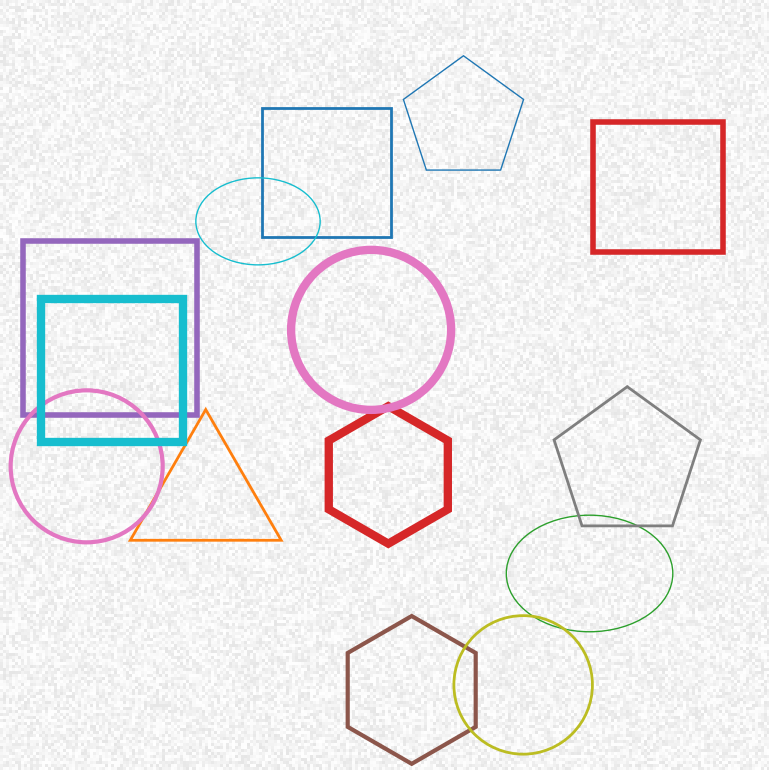[{"shape": "square", "thickness": 1, "radius": 0.42, "center": [0.425, 0.776]}, {"shape": "pentagon", "thickness": 0.5, "radius": 0.41, "center": [0.602, 0.846]}, {"shape": "triangle", "thickness": 1, "radius": 0.57, "center": [0.267, 0.355]}, {"shape": "oval", "thickness": 0.5, "radius": 0.54, "center": [0.766, 0.255]}, {"shape": "square", "thickness": 2, "radius": 0.42, "center": [0.854, 0.757]}, {"shape": "hexagon", "thickness": 3, "radius": 0.45, "center": [0.504, 0.383]}, {"shape": "square", "thickness": 2, "radius": 0.57, "center": [0.142, 0.574]}, {"shape": "hexagon", "thickness": 1.5, "radius": 0.48, "center": [0.535, 0.104]}, {"shape": "circle", "thickness": 1.5, "radius": 0.49, "center": [0.113, 0.394]}, {"shape": "circle", "thickness": 3, "radius": 0.52, "center": [0.482, 0.572]}, {"shape": "pentagon", "thickness": 1, "radius": 0.5, "center": [0.815, 0.398]}, {"shape": "circle", "thickness": 1, "radius": 0.45, "center": [0.679, 0.111]}, {"shape": "square", "thickness": 3, "radius": 0.46, "center": [0.145, 0.519]}, {"shape": "oval", "thickness": 0.5, "radius": 0.4, "center": [0.335, 0.713]}]